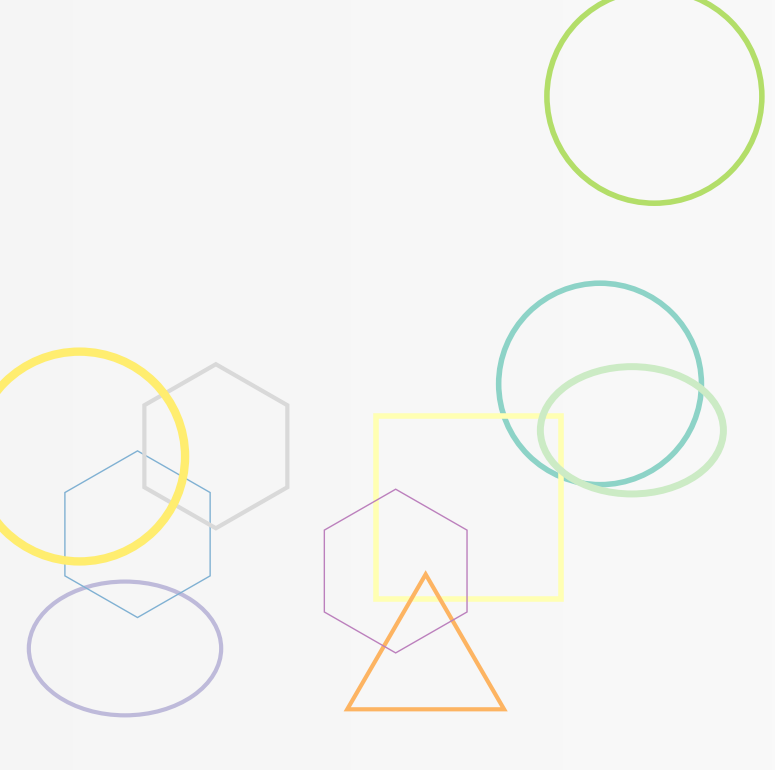[{"shape": "circle", "thickness": 2, "radius": 0.65, "center": [0.774, 0.501]}, {"shape": "square", "thickness": 2, "radius": 0.6, "center": [0.605, 0.341]}, {"shape": "oval", "thickness": 1.5, "radius": 0.62, "center": [0.161, 0.158]}, {"shape": "hexagon", "thickness": 0.5, "radius": 0.54, "center": [0.177, 0.306]}, {"shape": "triangle", "thickness": 1.5, "radius": 0.58, "center": [0.549, 0.137]}, {"shape": "circle", "thickness": 2, "radius": 0.69, "center": [0.844, 0.875]}, {"shape": "hexagon", "thickness": 1.5, "radius": 0.53, "center": [0.279, 0.42]}, {"shape": "hexagon", "thickness": 0.5, "radius": 0.53, "center": [0.511, 0.258]}, {"shape": "oval", "thickness": 2.5, "radius": 0.59, "center": [0.815, 0.441]}, {"shape": "circle", "thickness": 3, "radius": 0.68, "center": [0.103, 0.407]}]